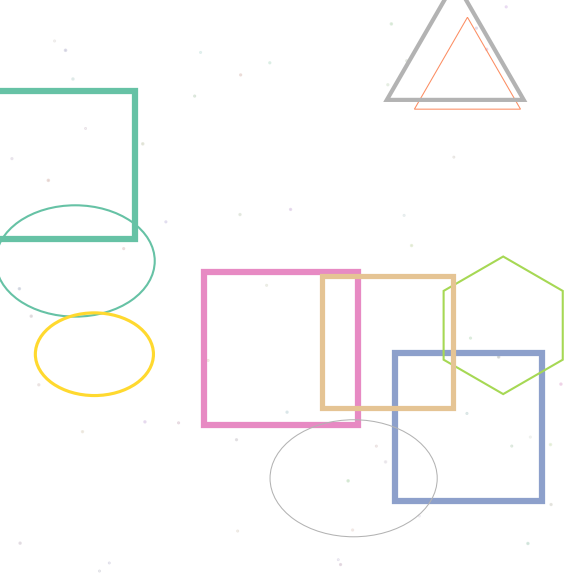[{"shape": "square", "thickness": 3, "radius": 0.64, "center": [0.106, 0.713]}, {"shape": "oval", "thickness": 1, "radius": 0.69, "center": [0.13, 0.547]}, {"shape": "triangle", "thickness": 0.5, "radius": 0.53, "center": [0.809, 0.863]}, {"shape": "square", "thickness": 3, "radius": 0.64, "center": [0.811, 0.26]}, {"shape": "square", "thickness": 3, "radius": 0.66, "center": [0.487, 0.395]}, {"shape": "hexagon", "thickness": 1, "radius": 0.6, "center": [0.871, 0.436]}, {"shape": "oval", "thickness": 1.5, "radius": 0.51, "center": [0.163, 0.386]}, {"shape": "square", "thickness": 2.5, "radius": 0.57, "center": [0.671, 0.407]}, {"shape": "oval", "thickness": 0.5, "radius": 0.72, "center": [0.612, 0.171]}, {"shape": "triangle", "thickness": 2, "radius": 0.68, "center": [0.788, 0.895]}]